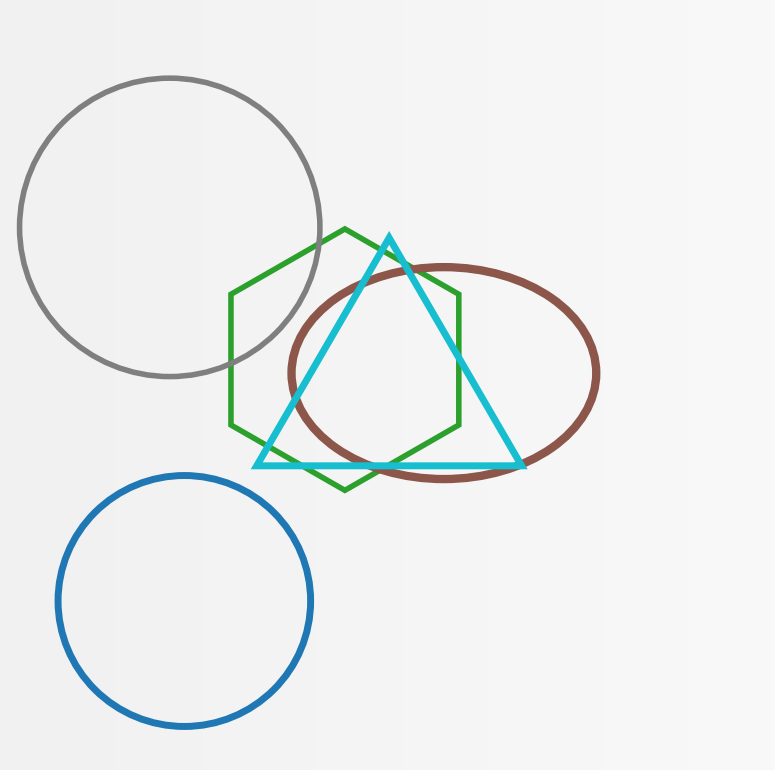[{"shape": "circle", "thickness": 2.5, "radius": 0.81, "center": [0.238, 0.219]}, {"shape": "hexagon", "thickness": 2, "radius": 0.85, "center": [0.445, 0.533]}, {"shape": "oval", "thickness": 3, "radius": 0.98, "center": [0.573, 0.515]}, {"shape": "circle", "thickness": 2, "radius": 0.97, "center": [0.219, 0.705]}, {"shape": "triangle", "thickness": 2.5, "radius": 0.99, "center": [0.502, 0.494]}]